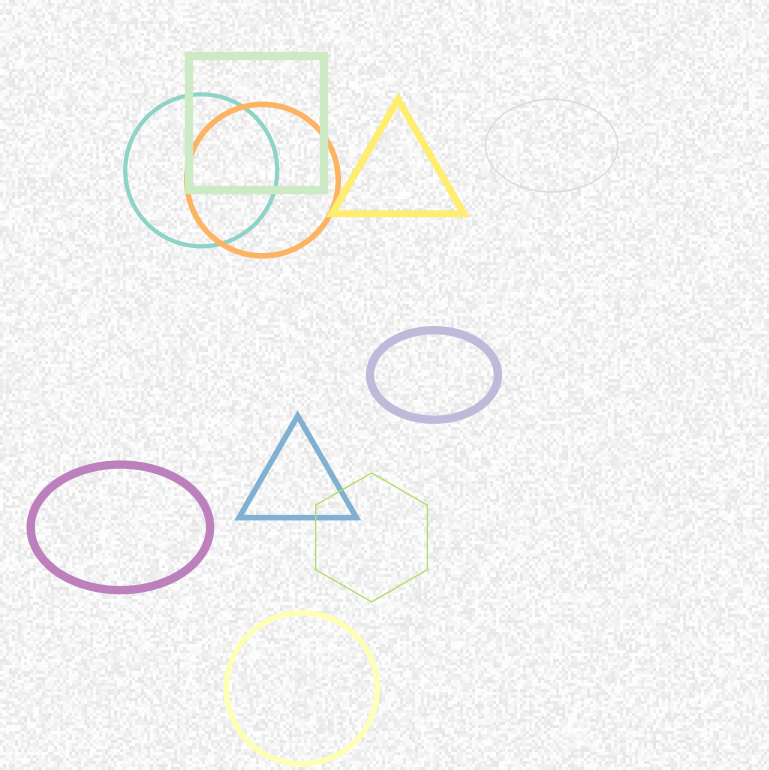[{"shape": "circle", "thickness": 1.5, "radius": 0.49, "center": [0.261, 0.779]}, {"shape": "circle", "thickness": 2, "radius": 0.49, "center": [0.392, 0.106]}, {"shape": "oval", "thickness": 3, "radius": 0.42, "center": [0.564, 0.513]}, {"shape": "triangle", "thickness": 2, "radius": 0.44, "center": [0.387, 0.372]}, {"shape": "circle", "thickness": 2, "radius": 0.49, "center": [0.341, 0.766]}, {"shape": "hexagon", "thickness": 0.5, "radius": 0.42, "center": [0.483, 0.302]}, {"shape": "oval", "thickness": 0.5, "radius": 0.43, "center": [0.716, 0.811]}, {"shape": "oval", "thickness": 3, "radius": 0.58, "center": [0.156, 0.315]}, {"shape": "square", "thickness": 3, "radius": 0.44, "center": [0.333, 0.84]}, {"shape": "triangle", "thickness": 2.5, "radius": 0.49, "center": [0.517, 0.772]}]